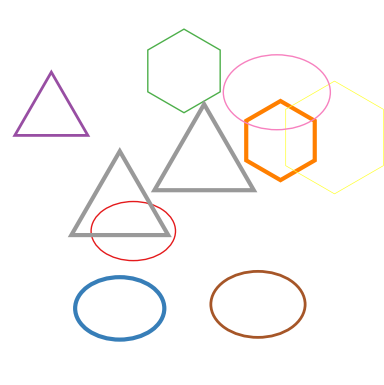[{"shape": "oval", "thickness": 1, "radius": 0.55, "center": [0.346, 0.4]}, {"shape": "oval", "thickness": 3, "radius": 0.58, "center": [0.311, 0.199]}, {"shape": "hexagon", "thickness": 1, "radius": 0.54, "center": [0.478, 0.816]}, {"shape": "triangle", "thickness": 2, "radius": 0.55, "center": [0.133, 0.703]}, {"shape": "hexagon", "thickness": 3, "radius": 0.51, "center": [0.729, 0.635]}, {"shape": "hexagon", "thickness": 0.5, "radius": 0.73, "center": [0.869, 0.643]}, {"shape": "oval", "thickness": 2, "radius": 0.61, "center": [0.67, 0.209]}, {"shape": "oval", "thickness": 1, "radius": 0.7, "center": [0.719, 0.76]}, {"shape": "triangle", "thickness": 3, "radius": 0.74, "center": [0.53, 0.58]}, {"shape": "triangle", "thickness": 3, "radius": 0.73, "center": [0.311, 0.462]}]